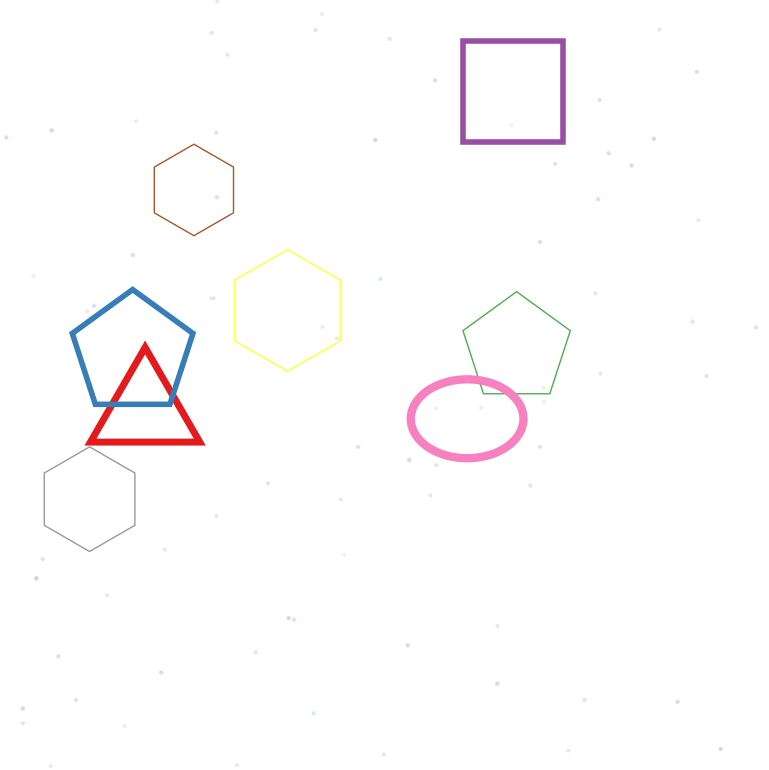[{"shape": "triangle", "thickness": 2.5, "radius": 0.41, "center": [0.188, 0.467]}, {"shape": "pentagon", "thickness": 2, "radius": 0.41, "center": [0.172, 0.542]}, {"shape": "pentagon", "thickness": 0.5, "radius": 0.37, "center": [0.671, 0.548]}, {"shape": "square", "thickness": 2, "radius": 0.33, "center": [0.666, 0.881]}, {"shape": "hexagon", "thickness": 0.5, "radius": 0.4, "center": [0.373, 0.597]}, {"shape": "hexagon", "thickness": 0.5, "radius": 0.3, "center": [0.252, 0.753]}, {"shape": "oval", "thickness": 3, "radius": 0.37, "center": [0.607, 0.456]}, {"shape": "hexagon", "thickness": 0.5, "radius": 0.34, "center": [0.116, 0.352]}]